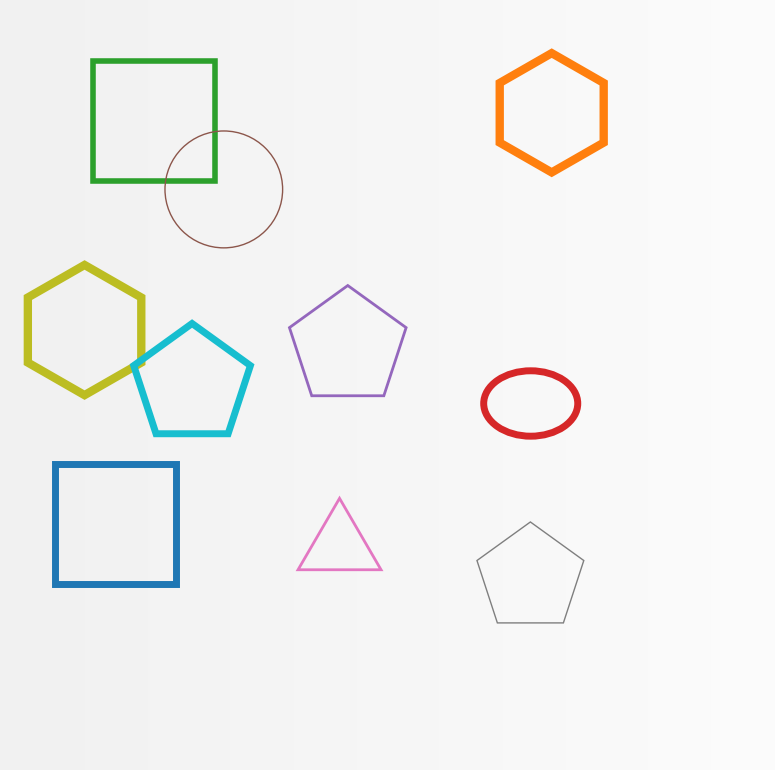[{"shape": "square", "thickness": 2.5, "radius": 0.39, "center": [0.149, 0.319]}, {"shape": "hexagon", "thickness": 3, "radius": 0.39, "center": [0.712, 0.854]}, {"shape": "square", "thickness": 2, "radius": 0.39, "center": [0.199, 0.843]}, {"shape": "oval", "thickness": 2.5, "radius": 0.3, "center": [0.685, 0.476]}, {"shape": "pentagon", "thickness": 1, "radius": 0.4, "center": [0.449, 0.55]}, {"shape": "circle", "thickness": 0.5, "radius": 0.38, "center": [0.289, 0.754]}, {"shape": "triangle", "thickness": 1, "radius": 0.31, "center": [0.438, 0.291]}, {"shape": "pentagon", "thickness": 0.5, "radius": 0.36, "center": [0.684, 0.25]}, {"shape": "hexagon", "thickness": 3, "radius": 0.42, "center": [0.109, 0.571]}, {"shape": "pentagon", "thickness": 2.5, "radius": 0.4, "center": [0.248, 0.501]}]